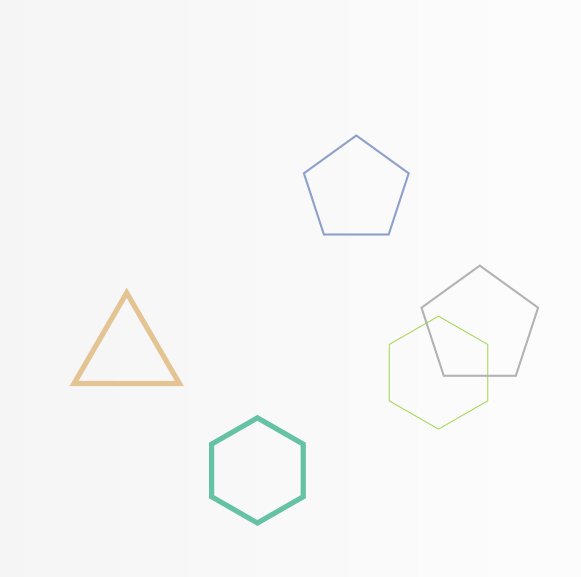[{"shape": "hexagon", "thickness": 2.5, "radius": 0.46, "center": [0.443, 0.185]}, {"shape": "pentagon", "thickness": 1, "radius": 0.47, "center": [0.613, 0.67]}, {"shape": "hexagon", "thickness": 0.5, "radius": 0.49, "center": [0.754, 0.354]}, {"shape": "triangle", "thickness": 2.5, "radius": 0.52, "center": [0.218, 0.387]}, {"shape": "pentagon", "thickness": 1, "radius": 0.53, "center": [0.825, 0.434]}]